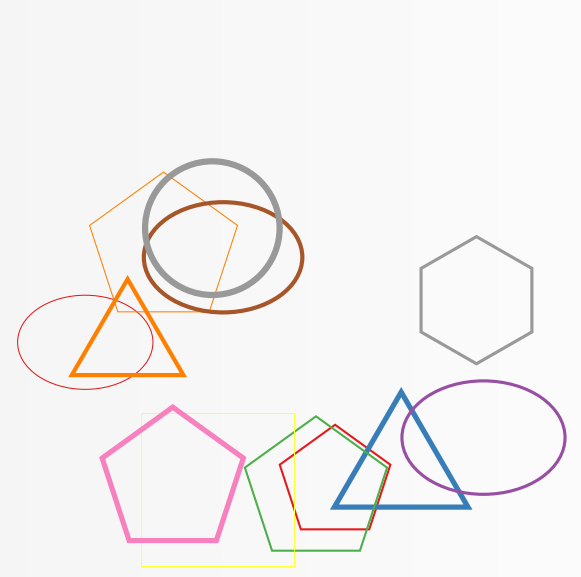[{"shape": "pentagon", "thickness": 1, "radius": 0.5, "center": [0.576, 0.163]}, {"shape": "oval", "thickness": 0.5, "radius": 0.58, "center": [0.147, 0.406]}, {"shape": "triangle", "thickness": 2.5, "radius": 0.66, "center": [0.69, 0.187]}, {"shape": "pentagon", "thickness": 1, "radius": 0.64, "center": [0.544, 0.15]}, {"shape": "oval", "thickness": 1.5, "radius": 0.7, "center": [0.832, 0.241]}, {"shape": "triangle", "thickness": 2, "radius": 0.55, "center": [0.22, 0.405]}, {"shape": "pentagon", "thickness": 0.5, "radius": 0.67, "center": [0.281, 0.567]}, {"shape": "square", "thickness": 0.5, "radius": 0.66, "center": [0.374, 0.151]}, {"shape": "oval", "thickness": 2, "radius": 0.68, "center": [0.384, 0.554]}, {"shape": "pentagon", "thickness": 2.5, "radius": 0.64, "center": [0.297, 0.166]}, {"shape": "hexagon", "thickness": 1.5, "radius": 0.55, "center": [0.82, 0.479]}, {"shape": "circle", "thickness": 3, "radius": 0.58, "center": [0.365, 0.604]}]